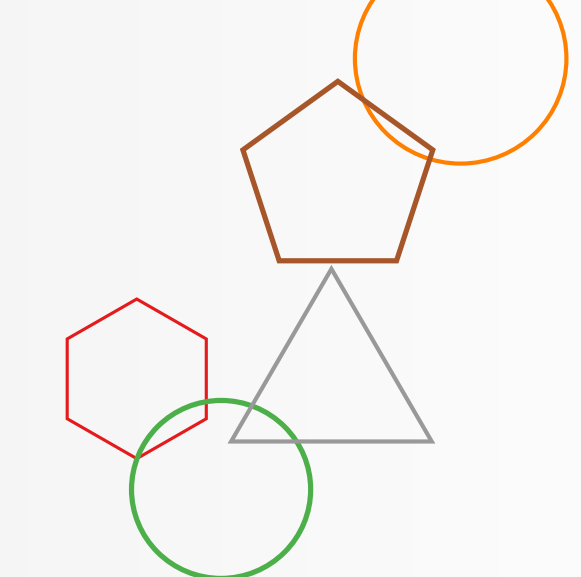[{"shape": "hexagon", "thickness": 1.5, "radius": 0.69, "center": [0.235, 0.343]}, {"shape": "circle", "thickness": 2.5, "radius": 0.77, "center": [0.38, 0.152]}, {"shape": "circle", "thickness": 2, "radius": 0.91, "center": [0.793, 0.898]}, {"shape": "pentagon", "thickness": 2.5, "radius": 0.86, "center": [0.581, 0.686]}, {"shape": "triangle", "thickness": 2, "radius": 1.0, "center": [0.57, 0.334]}]